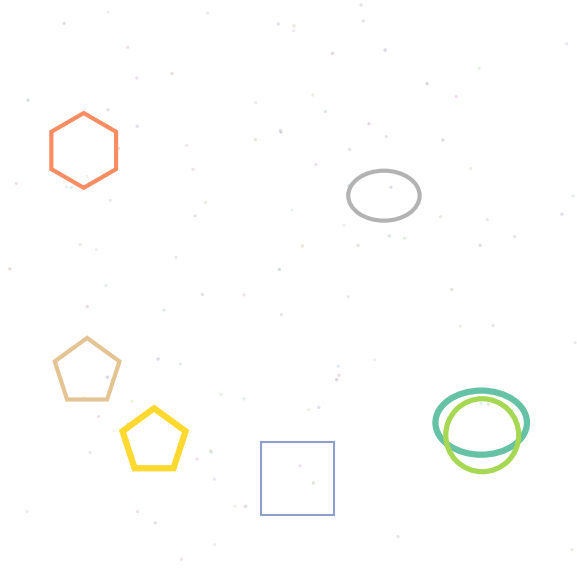[{"shape": "oval", "thickness": 3, "radius": 0.4, "center": [0.833, 0.267]}, {"shape": "hexagon", "thickness": 2, "radius": 0.32, "center": [0.145, 0.739]}, {"shape": "square", "thickness": 1, "radius": 0.32, "center": [0.515, 0.171]}, {"shape": "circle", "thickness": 2.5, "radius": 0.32, "center": [0.835, 0.245]}, {"shape": "pentagon", "thickness": 3, "radius": 0.29, "center": [0.267, 0.235]}, {"shape": "pentagon", "thickness": 2, "radius": 0.29, "center": [0.151, 0.355]}, {"shape": "oval", "thickness": 2, "radius": 0.31, "center": [0.665, 0.66]}]